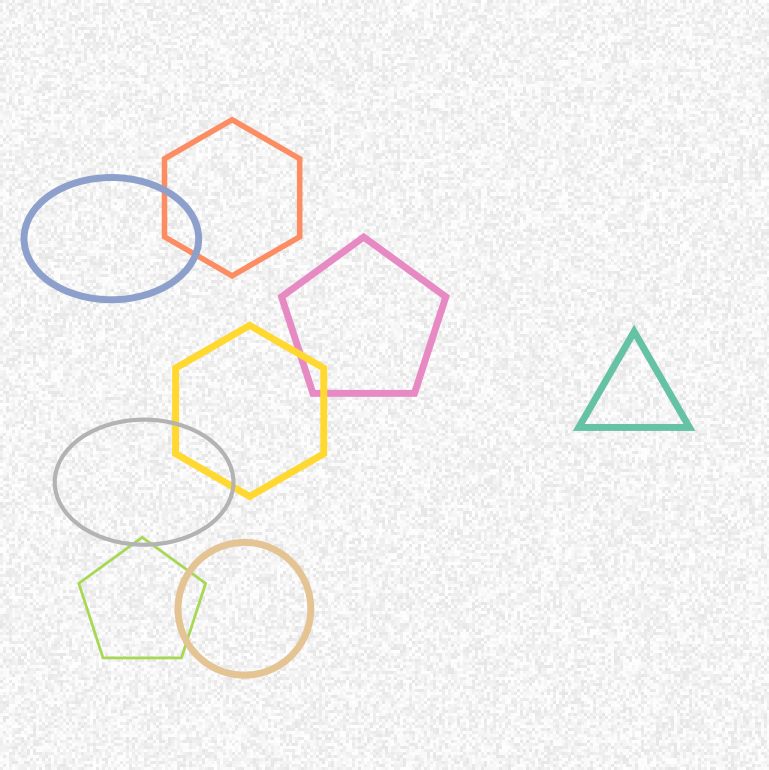[{"shape": "triangle", "thickness": 2.5, "radius": 0.41, "center": [0.824, 0.486]}, {"shape": "hexagon", "thickness": 2, "radius": 0.51, "center": [0.301, 0.743]}, {"shape": "oval", "thickness": 2.5, "radius": 0.57, "center": [0.145, 0.69]}, {"shape": "pentagon", "thickness": 2.5, "radius": 0.56, "center": [0.472, 0.58]}, {"shape": "pentagon", "thickness": 1, "radius": 0.43, "center": [0.185, 0.216]}, {"shape": "hexagon", "thickness": 2.5, "radius": 0.56, "center": [0.324, 0.466]}, {"shape": "circle", "thickness": 2.5, "radius": 0.43, "center": [0.317, 0.209]}, {"shape": "oval", "thickness": 1.5, "radius": 0.58, "center": [0.187, 0.374]}]